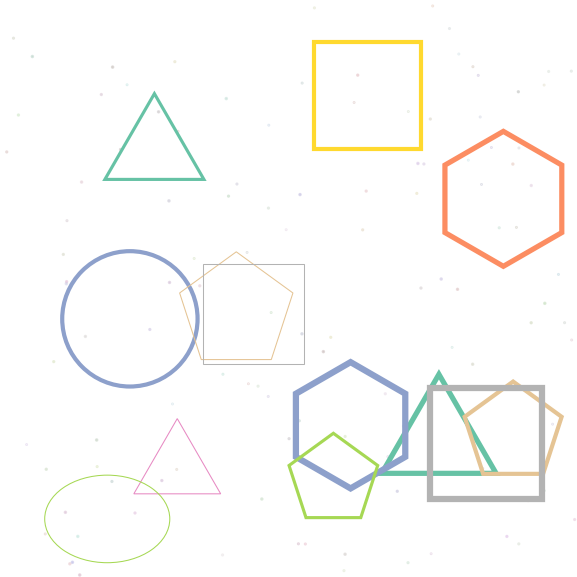[{"shape": "triangle", "thickness": 1.5, "radius": 0.49, "center": [0.267, 0.738]}, {"shape": "triangle", "thickness": 2.5, "radius": 0.57, "center": [0.76, 0.237]}, {"shape": "hexagon", "thickness": 2.5, "radius": 0.58, "center": [0.872, 0.655]}, {"shape": "circle", "thickness": 2, "radius": 0.59, "center": [0.225, 0.447]}, {"shape": "hexagon", "thickness": 3, "radius": 0.55, "center": [0.607, 0.263]}, {"shape": "triangle", "thickness": 0.5, "radius": 0.43, "center": [0.307, 0.187]}, {"shape": "oval", "thickness": 0.5, "radius": 0.54, "center": [0.186, 0.101]}, {"shape": "pentagon", "thickness": 1.5, "radius": 0.4, "center": [0.577, 0.168]}, {"shape": "square", "thickness": 2, "radius": 0.46, "center": [0.636, 0.833]}, {"shape": "pentagon", "thickness": 0.5, "radius": 0.52, "center": [0.409, 0.46]}, {"shape": "pentagon", "thickness": 2, "radius": 0.44, "center": [0.889, 0.25]}, {"shape": "square", "thickness": 0.5, "radius": 0.43, "center": [0.439, 0.456]}, {"shape": "square", "thickness": 3, "radius": 0.48, "center": [0.841, 0.231]}]